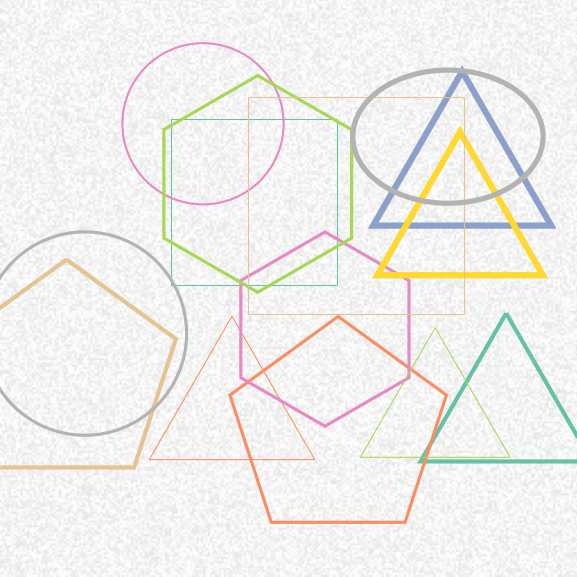[{"shape": "triangle", "thickness": 2, "radius": 0.86, "center": [0.876, 0.286]}, {"shape": "square", "thickness": 0.5, "radius": 0.72, "center": [0.44, 0.65]}, {"shape": "triangle", "thickness": 0.5, "radius": 0.83, "center": [0.402, 0.286]}, {"shape": "pentagon", "thickness": 1.5, "radius": 0.99, "center": [0.586, 0.254]}, {"shape": "triangle", "thickness": 3, "radius": 0.89, "center": [0.8, 0.697]}, {"shape": "circle", "thickness": 1, "radius": 0.7, "center": [0.352, 0.785]}, {"shape": "hexagon", "thickness": 1.5, "radius": 0.84, "center": [0.563, 0.429]}, {"shape": "triangle", "thickness": 0.5, "radius": 0.75, "center": [0.754, 0.282]}, {"shape": "hexagon", "thickness": 1.5, "radius": 0.94, "center": [0.446, 0.681]}, {"shape": "triangle", "thickness": 3, "radius": 0.83, "center": [0.797, 0.605]}, {"shape": "pentagon", "thickness": 2, "radius": 1.0, "center": [0.115, 0.351]}, {"shape": "square", "thickness": 0.5, "radius": 0.94, "center": [0.616, 0.643]}, {"shape": "circle", "thickness": 1.5, "radius": 0.88, "center": [0.147, 0.422]}, {"shape": "oval", "thickness": 2.5, "radius": 0.82, "center": [0.776, 0.762]}]